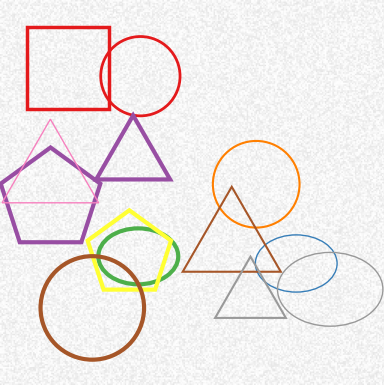[{"shape": "circle", "thickness": 2, "radius": 0.52, "center": [0.365, 0.802]}, {"shape": "square", "thickness": 2.5, "radius": 0.53, "center": [0.177, 0.823]}, {"shape": "oval", "thickness": 1, "radius": 0.53, "center": [0.769, 0.316]}, {"shape": "oval", "thickness": 3, "radius": 0.52, "center": [0.359, 0.334]}, {"shape": "pentagon", "thickness": 3, "radius": 0.68, "center": [0.131, 0.481]}, {"shape": "triangle", "thickness": 3, "radius": 0.55, "center": [0.346, 0.589]}, {"shape": "circle", "thickness": 1.5, "radius": 0.56, "center": [0.665, 0.521]}, {"shape": "pentagon", "thickness": 3, "radius": 0.57, "center": [0.336, 0.34]}, {"shape": "triangle", "thickness": 1.5, "radius": 0.74, "center": [0.602, 0.368]}, {"shape": "circle", "thickness": 3, "radius": 0.67, "center": [0.24, 0.2]}, {"shape": "triangle", "thickness": 1, "radius": 0.72, "center": [0.131, 0.546]}, {"shape": "triangle", "thickness": 1.5, "radius": 0.53, "center": [0.651, 0.227]}, {"shape": "oval", "thickness": 1, "radius": 0.68, "center": [0.858, 0.249]}]